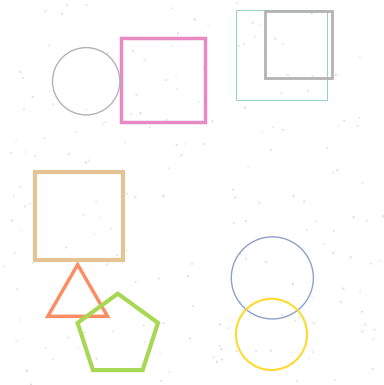[{"shape": "square", "thickness": 0.5, "radius": 0.59, "center": [0.731, 0.857]}, {"shape": "triangle", "thickness": 2.5, "radius": 0.45, "center": [0.202, 0.223]}, {"shape": "circle", "thickness": 1, "radius": 0.53, "center": [0.707, 0.278]}, {"shape": "square", "thickness": 2.5, "radius": 0.55, "center": [0.424, 0.793]}, {"shape": "pentagon", "thickness": 3, "radius": 0.55, "center": [0.306, 0.127]}, {"shape": "circle", "thickness": 1.5, "radius": 0.46, "center": [0.705, 0.131]}, {"shape": "square", "thickness": 3, "radius": 0.57, "center": [0.204, 0.438]}, {"shape": "circle", "thickness": 1, "radius": 0.44, "center": [0.224, 0.789]}, {"shape": "square", "thickness": 2, "radius": 0.44, "center": [0.775, 0.884]}]